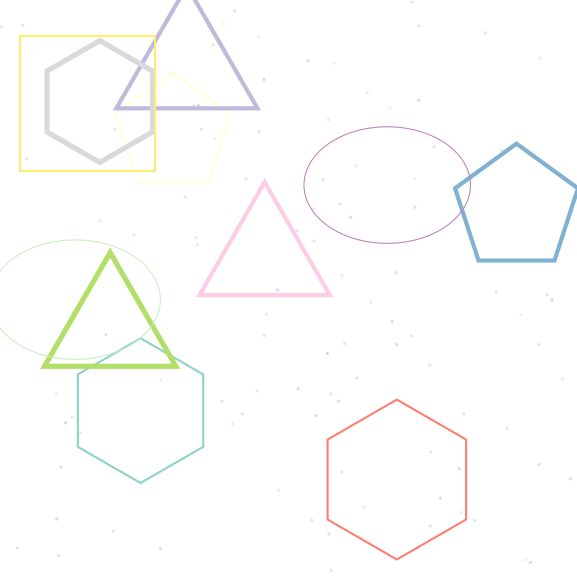[{"shape": "hexagon", "thickness": 1, "radius": 0.63, "center": [0.243, 0.288]}, {"shape": "pentagon", "thickness": 0.5, "radius": 0.52, "center": [0.299, 0.769]}, {"shape": "triangle", "thickness": 2, "radius": 0.71, "center": [0.324, 0.882]}, {"shape": "hexagon", "thickness": 1, "radius": 0.69, "center": [0.687, 0.169]}, {"shape": "pentagon", "thickness": 2, "radius": 0.56, "center": [0.894, 0.638]}, {"shape": "triangle", "thickness": 2.5, "radius": 0.66, "center": [0.191, 0.431]}, {"shape": "triangle", "thickness": 2, "radius": 0.65, "center": [0.458, 0.553]}, {"shape": "hexagon", "thickness": 2.5, "radius": 0.53, "center": [0.173, 0.823]}, {"shape": "oval", "thickness": 0.5, "radius": 0.72, "center": [0.671, 0.679]}, {"shape": "oval", "thickness": 0.5, "radius": 0.74, "center": [0.13, 0.48]}, {"shape": "square", "thickness": 1, "radius": 0.59, "center": [0.151, 0.82]}]